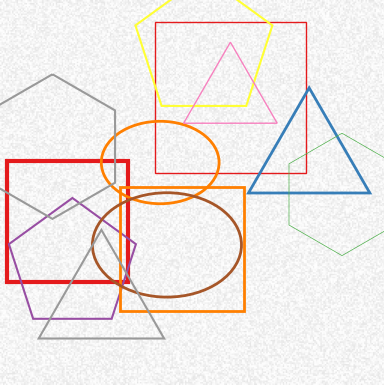[{"shape": "square", "thickness": 3, "radius": 0.79, "center": [0.175, 0.424]}, {"shape": "square", "thickness": 1, "radius": 0.98, "center": [0.598, 0.747]}, {"shape": "triangle", "thickness": 2, "radius": 0.91, "center": [0.803, 0.59]}, {"shape": "hexagon", "thickness": 0.5, "radius": 0.79, "center": [0.888, 0.495]}, {"shape": "pentagon", "thickness": 1.5, "radius": 0.87, "center": [0.188, 0.312]}, {"shape": "oval", "thickness": 2, "radius": 0.76, "center": [0.416, 0.578]}, {"shape": "square", "thickness": 2, "radius": 0.8, "center": [0.472, 0.353]}, {"shape": "pentagon", "thickness": 1.5, "radius": 0.94, "center": [0.53, 0.876]}, {"shape": "oval", "thickness": 2, "radius": 0.97, "center": [0.434, 0.364]}, {"shape": "triangle", "thickness": 1, "radius": 0.7, "center": [0.598, 0.75]}, {"shape": "triangle", "thickness": 1.5, "radius": 0.94, "center": [0.263, 0.215]}, {"shape": "hexagon", "thickness": 1.5, "radius": 0.94, "center": [0.136, 0.619]}]